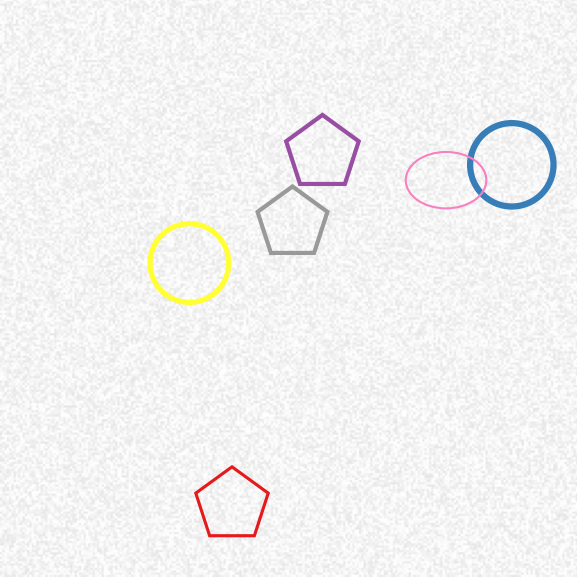[{"shape": "pentagon", "thickness": 1.5, "radius": 0.33, "center": [0.402, 0.125]}, {"shape": "circle", "thickness": 3, "radius": 0.36, "center": [0.886, 0.714]}, {"shape": "pentagon", "thickness": 2, "radius": 0.33, "center": [0.558, 0.734]}, {"shape": "circle", "thickness": 2.5, "radius": 0.34, "center": [0.328, 0.544]}, {"shape": "oval", "thickness": 1, "radius": 0.35, "center": [0.772, 0.687]}, {"shape": "pentagon", "thickness": 2, "radius": 0.32, "center": [0.506, 0.613]}]